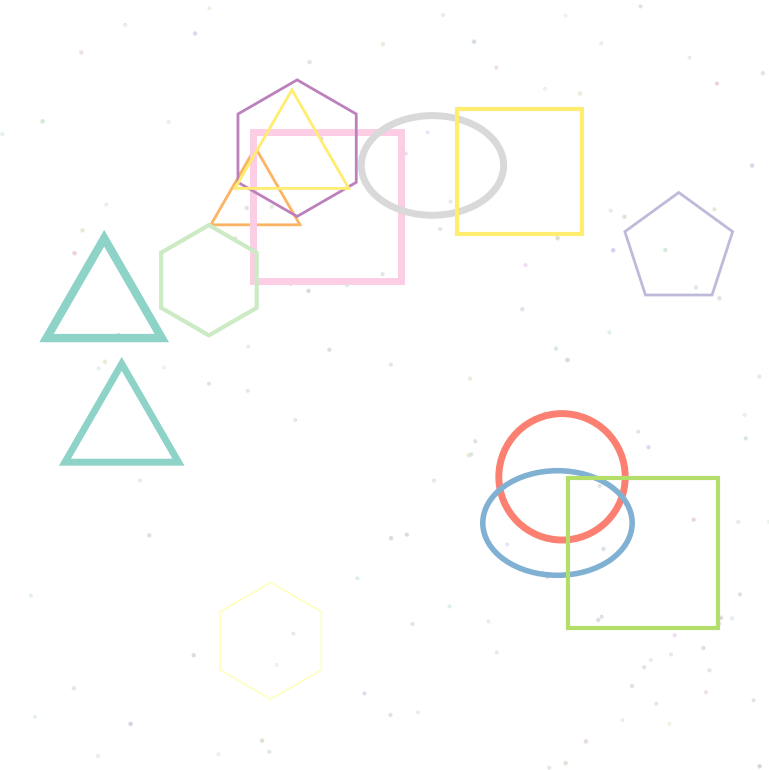[{"shape": "triangle", "thickness": 2.5, "radius": 0.43, "center": [0.158, 0.442]}, {"shape": "triangle", "thickness": 3, "radius": 0.43, "center": [0.135, 0.604]}, {"shape": "hexagon", "thickness": 0.5, "radius": 0.38, "center": [0.352, 0.168]}, {"shape": "pentagon", "thickness": 1, "radius": 0.37, "center": [0.882, 0.676]}, {"shape": "circle", "thickness": 2.5, "radius": 0.41, "center": [0.73, 0.381]}, {"shape": "oval", "thickness": 2, "radius": 0.49, "center": [0.724, 0.321]}, {"shape": "triangle", "thickness": 1, "radius": 0.33, "center": [0.332, 0.741]}, {"shape": "square", "thickness": 1.5, "radius": 0.49, "center": [0.835, 0.282]}, {"shape": "square", "thickness": 2.5, "radius": 0.48, "center": [0.425, 0.732]}, {"shape": "oval", "thickness": 2.5, "radius": 0.46, "center": [0.562, 0.785]}, {"shape": "hexagon", "thickness": 1, "radius": 0.44, "center": [0.386, 0.808]}, {"shape": "hexagon", "thickness": 1.5, "radius": 0.36, "center": [0.271, 0.636]}, {"shape": "triangle", "thickness": 1, "radius": 0.43, "center": [0.379, 0.798]}, {"shape": "square", "thickness": 1.5, "radius": 0.41, "center": [0.675, 0.778]}]